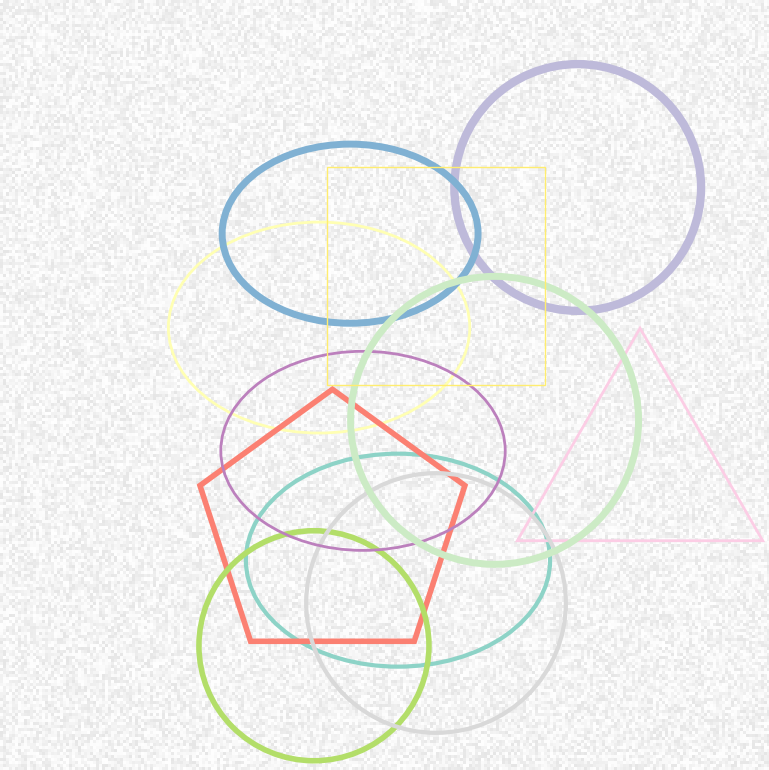[{"shape": "oval", "thickness": 1.5, "radius": 0.99, "center": [0.517, 0.273]}, {"shape": "oval", "thickness": 1, "radius": 0.98, "center": [0.414, 0.575]}, {"shape": "circle", "thickness": 3, "radius": 0.8, "center": [0.75, 0.757]}, {"shape": "pentagon", "thickness": 2, "radius": 0.9, "center": [0.432, 0.314]}, {"shape": "oval", "thickness": 2.5, "radius": 0.83, "center": [0.455, 0.697]}, {"shape": "circle", "thickness": 2, "radius": 0.75, "center": [0.408, 0.161]}, {"shape": "triangle", "thickness": 1, "radius": 0.92, "center": [0.831, 0.39]}, {"shape": "circle", "thickness": 1.5, "radius": 0.84, "center": [0.566, 0.217]}, {"shape": "oval", "thickness": 1, "radius": 0.92, "center": [0.471, 0.414]}, {"shape": "circle", "thickness": 2.5, "radius": 0.93, "center": [0.642, 0.454]}, {"shape": "square", "thickness": 0.5, "radius": 0.71, "center": [0.567, 0.642]}]